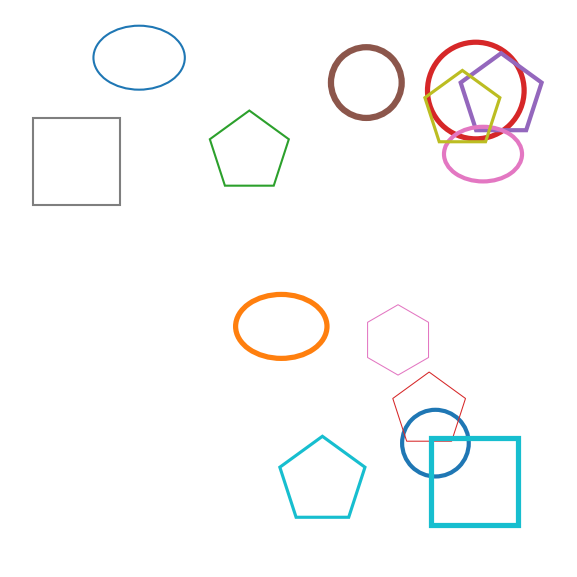[{"shape": "circle", "thickness": 2, "radius": 0.29, "center": [0.754, 0.232]}, {"shape": "oval", "thickness": 1, "radius": 0.4, "center": [0.241, 0.899]}, {"shape": "oval", "thickness": 2.5, "radius": 0.4, "center": [0.487, 0.434]}, {"shape": "pentagon", "thickness": 1, "radius": 0.36, "center": [0.432, 0.736]}, {"shape": "circle", "thickness": 2.5, "radius": 0.42, "center": [0.824, 0.842]}, {"shape": "pentagon", "thickness": 0.5, "radius": 0.33, "center": [0.743, 0.289]}, {"shape": "pentagon", "thickness": 2, "radius": 0.37, "center": [0.868, 0.833]}, {"shape": "circle", "thickness": 3, "radius": 0.31, "center": [0.634, 0.856]}, {"shape": "oval", "thickness": 2, "radius": 0.34, "center": [0.836, 0.732]}, {"shape": "hexagon", "thickness": 0.5, "radius": 0.3, "center": [0.689, 0.411]}, {"shape": "square", "thickness": 1, "radius": 0.38, "center": [0.132, 0.72]}, {"shape": "pentagon", "thickness": 1.5, "radius": 0.34, "center": [0.801, 0.809]}, {"shape": "square", "thickness": 2.5, "radius": 0.38, "center": [0.822, 0.165]}, {"shape": "pentagon", "thickness": 1.5, "radius": 0.39, "center": [0.558, 0.166]}]